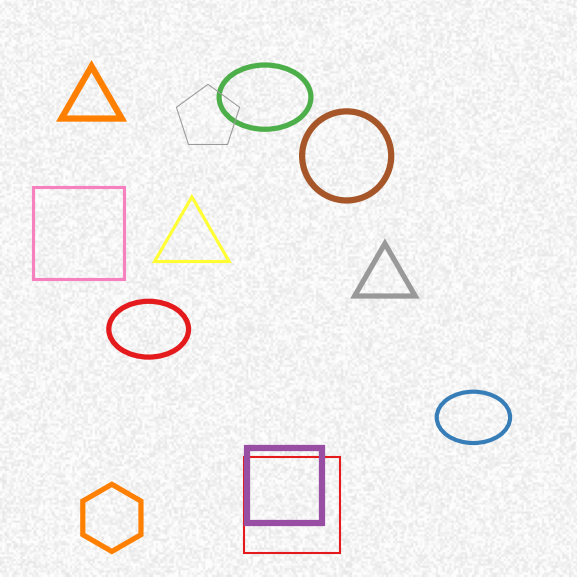[{"shape": "square", "thickness": 1, "radius": 0.41, "center": [0.506, 0.125]}, {"shape": "oval", "thickness": 2.5, "radius": 0.35, "center": [0.257, 0.429]}, {"shape": "oval", "thickness": 2, "radius": 0.32, "center": [0.82, 0.276]}, {"shape": "oval", "thickness": 2.5, "radius": 0.4, "center": [0.459, 0.831]}, {"shape": "square", "thickness": 3, "radius": 0.32, "center": [0.492, 0.159]}, {"shape": "hexagon", "thickness": 2.5, "radius": 0.29, "center": [0.194, 0.102]}, {"shape": "triangle", "thickness": 3, "radius": 0.3, "center": [0.159, 0.824]}, {"shape": "triangle", "thickness": 1.5, "radius": 0.37, "center": [0.332, 0.584]}, {"shape": "circle", "thickness": 3, "radius": 0.39, "center": [0.6, 0.729]}, {"shape": "square", "thickness": 1.5, "radius": 0.4, "center": [0.136, 0.596]}, {"shape": "triangle", "thickness": 2.5, "radius": 0.3, "center": [0.666, 0.517]}, {"shape": "pentagon", "thickness": 0.5, "radius": 0.29, "center": [0.36, 0.796]}]